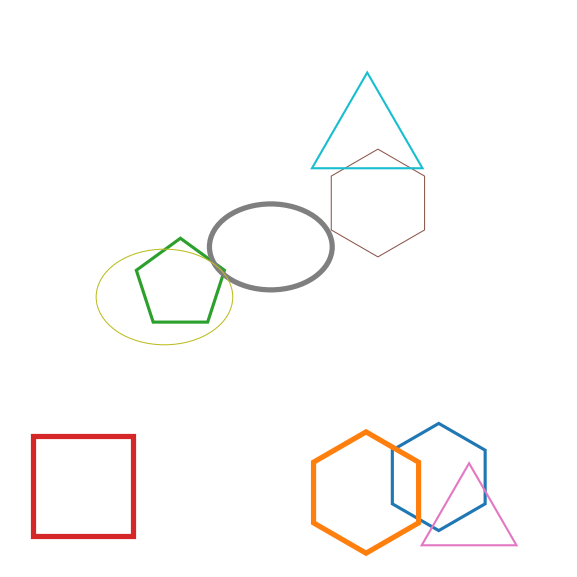[{"shape": "hexagon", "thickness": 1.5, "radius": 0.46, "center": [0.76, 0.173]}, {"shape": "hexagon", "thickness": 2.5, "radius": 0.53, "center": [0.634, 0.146]}, {"shape": "pentagon", "thickness": 1.5, "radius": 0.4, "center": [0.312, 0.506]}, {"shape": "square", "thickness": 2.5, "radius": 0.43, "center": [0.144, 0.157]}, {"shape": "hexagon", "thickness": 0.5, "radius": 0.47, "center": [0.654, 0.648]}, {"shape": "triangle", "thickness": 1, "radius": 0.47, "center": [0.812, 0.102]}, {"shape": "oval", "thickness": 2.5, "radius": 0.53, "center": [0.469, 0.572]}, {"shape": "oval", "thickness": 0.5, "radius": 0.59, "center": [0.285, 0.485]}, {"shape": "triangle", "thickness": 1, "radius": 0.55, "center": [0.636, 0.763]}]